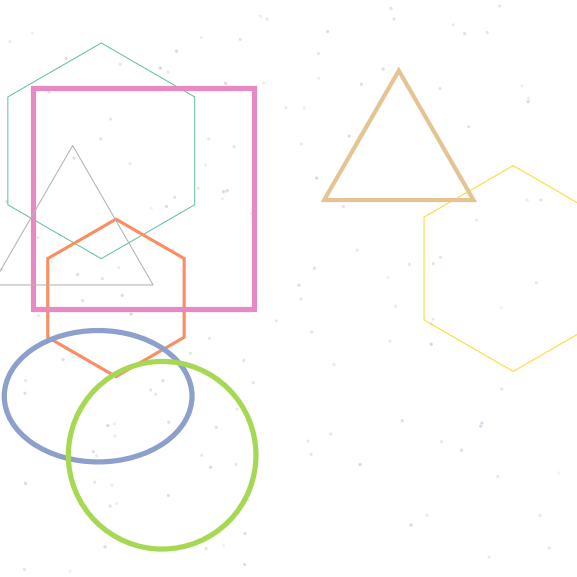[{"shape": "hexagon", "thickness": 0.5, "radius": 0.93, "center": [0.175, 0.738]}, {"shape": "hexagon", "thickness": 1.5, "radius": 0.68, "center": [0.201, 0.483]}, {"shape": "oval", "thickness": 2.5, "radius": 0.81, "center": [0.17, 0.313]}, {"shape": "square", "thickness": 2.5, "radius": 0.96, "center": [0.249, 0.656]}, {"shape": "circle", "thickness": 2.5, "radius": 0.81, "center": [0.281, 0.211]}, {"shape": "hexagon", "thickness": 0.5, "radius": 0.89, "center": [0.889, 0.534]}, {"shape": "triangle", "thickness": 2, "radius": 0.75, "center": [0.691, 0.727]}, {"shape": "triangle", "thickness": 0.5, "radius": 0.8, "center": [0.126, 0.586]}]